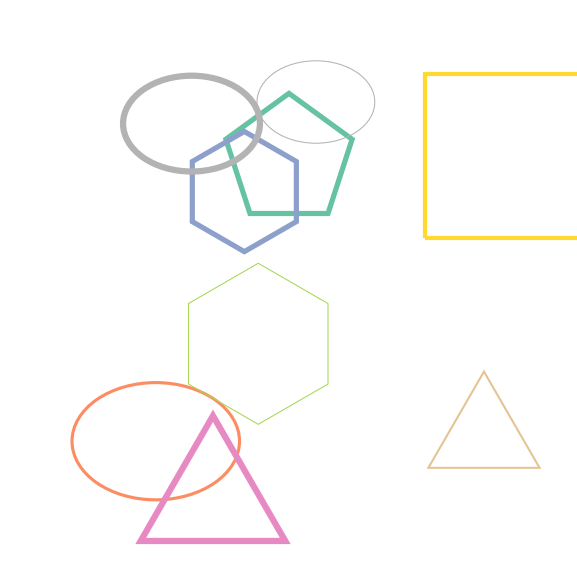[{"shape": "pentagon", "thickness": 2.5, "radius": 0.57, "center": [0.5, 0.722]}, {"shape": "oval", "thickness": 1.5, "radius": 0.73, "center": [0.27, 0.235]}, {"shape": "hexagon", "thickness": 2.5, "radius": 0.52, "center": [0.423, 0.667]}, {"shape": "triangle", "thickness": 3, "radius": 0.72, "center": [0.369, 0.135]}, {"shape": "hexagon", "thickness": 0.5, "radius": 0.7, "center": [0.447, 0.404]}, {"shape": "square", "thickness": 2, "radius": 0.71, "center": [0.878, 0.729]}, {"shape": "triangle", "thickness": 1, "radius": 0.56, "center": [0.838, 0.245]}, {"shape": "oval", "thickness": 0.5, "radius": 0.51, "center": [0.547, 0.823]}, {"shape": "oval", "thickness": 3, "radius": 0.59, "center": [0.332, 0.785]}]